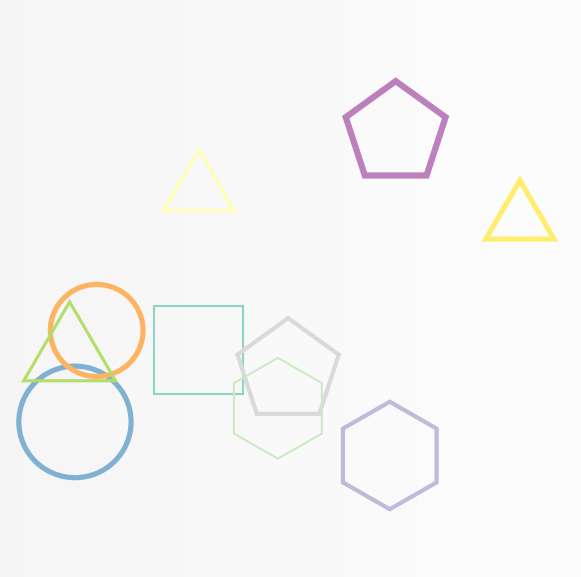[{"shape": "square", "thickness": 1, "radius": 0.38, "center": [0.342, 0.393]}, {"shape": "triangle", "thickness": 1.5, "radius": 0.35, "center": [0.342, 0.669]}, {"shape": "hexagon", "thickness": 2, "radius": 0.47, "center": [0.671, 0.21]}, {"shape": "circle", "thickness": 2.5, "radius": 0.48, "center": [0.129, 0.269]}, {"shape": "circle", "thickness": 2.5, "radius": 0.4, "center": [0.166, 0.427]}, {"shape": "triangle", "thickness": 1.5, "radius": 0.46, "center": [0.12, 0.385]}, {"shape": "pentagon", "thickness": 2, "radius": 0.46, "center": [0.496, 0.357]}, {"shape": "pentagon", "thickness": 3, "radius": 0.45, "center": [0.681, 0.768]}, {"shape": "hexagon", "thickness": 1, "radius": 0.44, "center": [0.478, 0.292]}, {"shape": "triangle", "thickness": 2.5, "radius": 0.34, "center": [0.894, 0.619]}]